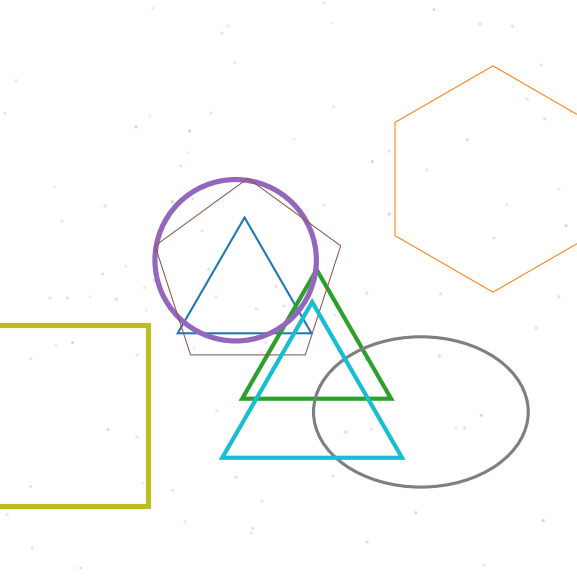[{"shape": "triangle", "thickness": 1, "radius": 0.67, "center": [0.424, 0.489]}, {"shape": "hexagon", "thickness": 0.5, "radius": 0.98, "center": [0.854, 0.689]}, {"shape": "triangle", "thickness": 2, "radius": 0.74, "center": [0.548, 0.383]}, {"shape": "circle", "thickness": 2.5, "radius": 0.7, "center": [0.408, 0.548]}, {"shape": "pentagon", "thickness": 0.5, "radius": 0.84, "center": [0.429, 0.521]}, {"shape": "oval", "thickness": 1.5, "radius": 0.93, "center": [0.729, 0.286]}, {"shape": "square", "thickness": 2.5, "radius": 0.78, "center": [0.1, 0.28]}, {"shape": "triangle", "thickness": 2, "radius": 0.9, "center": [0.541, 0.296]}]